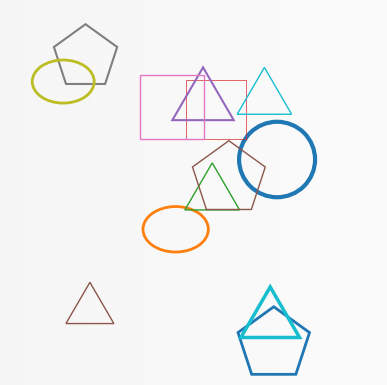[{"shape": "pentagon", "thickness": 2, "radius": 0.49, "center": [0.706, 0.106]}, {"shape": "circle", "thickness": 3, "radius": 0.49, "center": [0.715, 0.586]}, {"shape": "oval", "thickness": 2, "radius": 0.42, "center": [0.453, 0.404]}, {"shape": "triangle", "thickness": 1, "radius": 0.41, "center": [0.548, 0.495]}, {"shape": "square", "thickness": 0.5, "radius": 0.38, "center": [0.557, 0.715]}, {"shape": "triangle", "thickness": 1.5, "radius": 0.46, "center": [0.524, 0.734]}, {"shape": "pentagon", "thickness": 1, "radius": 0.49, "center": [0.591, 0.536]}, {"shape": "triangle", "thickness": 1, "radius": 0.36, "center": [0.232, 0.195]}, {"shape": "square", "thickness": 1, "radius": 0.42, "center": [0.444, 0.723]}, {"shape": "pentagon", "thickness": 1.5, "radius": 0.43, "center": [0.221, 0.851]}, {"shape": "oval", "thickness": 2, "radius": 0.4, "center": [0.163, 0.788]}, {"shape": "triangle", "thickness": 2.5, "radius": 0.44, "center": [0.697, 0.167]}, {"shape": "triangle", "thickness": 1, "radius": 0.41, "center": [0.682, 0.744]}]